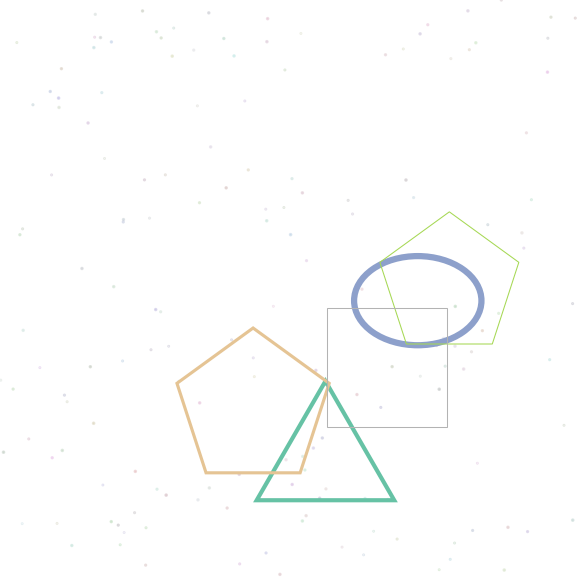[{"shape": "triangle", "thickness": 2, "radius": 0.69, "center": [0.564, 0.202]}, {"shape": "oval", "thickness": 3, "radius": 0.55, "center": [0.723, 0.478]}, {"shape": "pentagon", "thickness": 0.5, "radius": 0.63, "center": [0.778, 0.506]}, {"shape": "pentagon", "thickness": 1.5, "radius": 0.69, "center": [0.438, 0.293]}, {"shape": "square", "thickness": 0.5, "radius": 0.52, "center": [0.67, 0.363]}]